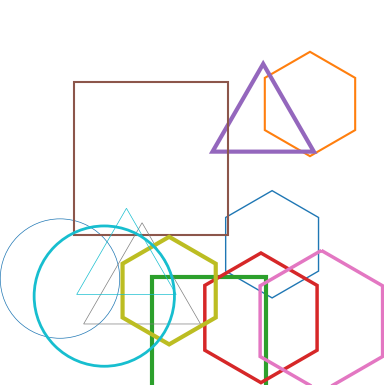[{"shape": "hexagon", "thickness": 1, "radius": 0.7, "center": [0.707, 0.365]}, {"shape": "circle", "thickness": 0.5, "radius": 0.78, "center": [0.156, 0.276]}, {"shape": "hexagon", "thickness": 1.5, "radius": 0.68, "center": [0.805, 0.73]}, {"shape": "square", "thickness": 3, "radius": 0.74, "center": [0.542, 0.132]}, {"shape": "hexagon", "thickness": 2.5, "radius": 0.84, "center": [0.678, 0.175]}, {"shape": "triangle", "thickness": 3, "radius": 0.76, "center": [0.684, 0.682]}, {"shape": "square", "thickness": 1.5, "radius": 0.99, "center": [0.392, 0.587]}, {"shape": "hexagon", "thickness": 2.5, "radius": 0.92, "center": [0.835, 0.166]}, {"shape": "triangle", "thickness": 0.5, "radius": 0.88, "center": [0.369, 0.246]}, {"shape": "hexagon", "thickness": 3, "radius": 0.7, "center": [0.439, 0.245]}, {"shape": "triangle", "thickness": 0.5, "radius": 0.75, "center": [0.328, 0.31]}, {"shape": "circle", "thickness": 2, "radius": 0.91, "center": [0.271, 0.231]}]